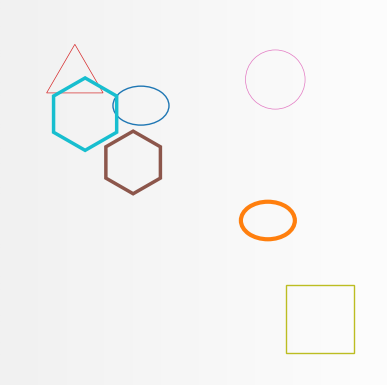[{"shape": "oval", "thickness": 1, "radius": 0.36, "center": [0.364, 0.726]}, {"shape": "oval", "thickness": 3, "radius": 0.35, "center": [0.691, 0.427]}, {"shape": "triangle", "thickness": 0.5, "radius": 0.42, "center": [0.193, 0.801]}, {"shape": "hexagon", "thickness": 2.5, "radius": 0.41, "center": [0.344, 0.578]}, {"shape": "circle", "thickness": 0.5, "radius": 0.38, "center": [0.71, 0.793]}, {"shape": "square", "thickness": 1, "radius": 0.44, "center": [0.826, 0.172]}, {"shape": "hexagon", "thickness": 2.5, "radius": 0.47, "center": [0.22, 0.704]}]